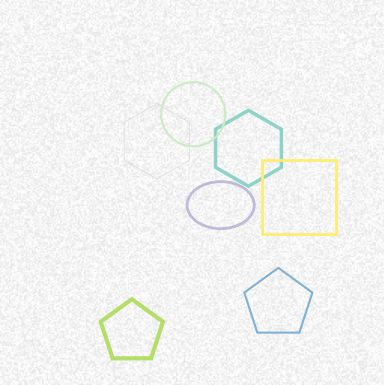[{"shape": "hexagon", "thickness": 2.5, "radius": 0.49, "center": [0.645, 0.615]}, {"shape": "oval", "thickness": 2, "radius": 0.44, "center": [0.573, 0.467]}, {"shape": "pentagon", "thickness": 1.5, "radius": 0.46, "center": [0.723, 0.211]}, {"shape": "pentagon", "thickness": 3, "radius": 0.42, "center": [0.342, 0.138]}, {"shape": "hexagon", "thickness": 0.5, "radius": 0.49, "center": [0.407, 0.633]}, {"shape": "circle", "thickness": 1.5, "radius": 0.42, "center": [0.502, 0.703]}, {"shape": "square", "thickness": 2, "radius": 0.49, "center": [0.777, 0.488]}]